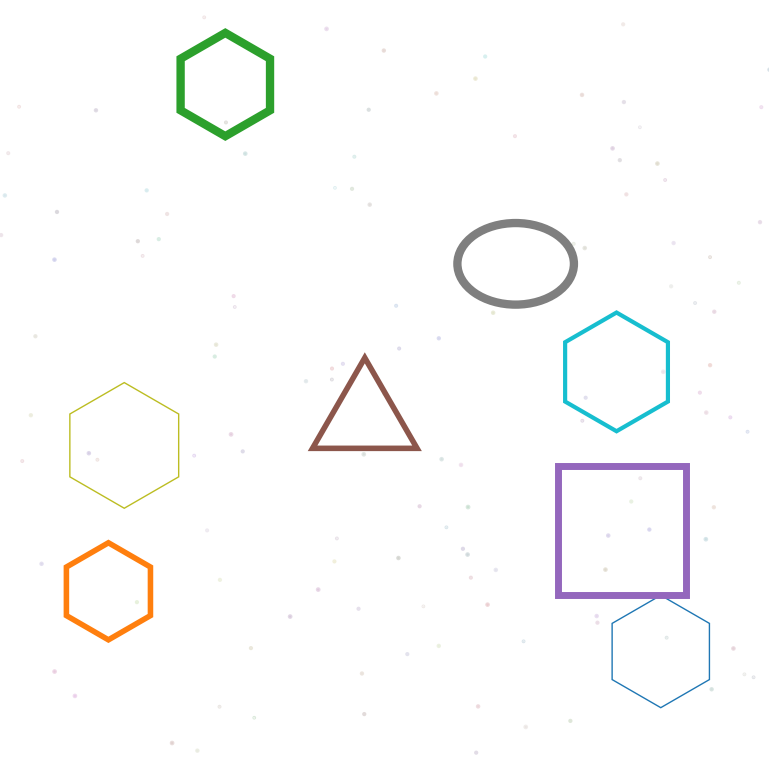[{"shape": "hexagon", "thickness": 0.5, "radius": 0.36, "center": [0.858, 0.154]}, {"shape": "hexagon", "thickness": 2, "radius": 0.32, "center": [0.141, 0.232]}, {"shape": "hexagon", "thickness": 3, "radius": 0.34, "center": [0.293, 0.89]}, {"shape": "square", "thickness": 2.5, "radius": 0.42, "center": [0.807, 0.311]}, {"shape": "triangle", "thickness": 2, "radius": 0.39, "center": [0.474, 0.457]}, {"shape": "oval", "thickness": 3, "radius": 0.38, "center": [0.67, 0.657]}, {"shape": "hexagon", "thickness": 0.5, "radius": 0.41, "center": [0.161, 0.422]}, {"shape": "hexagon", "thickness": 1.5, "radius": 0.39, "center": [0.801, 0.517]}]